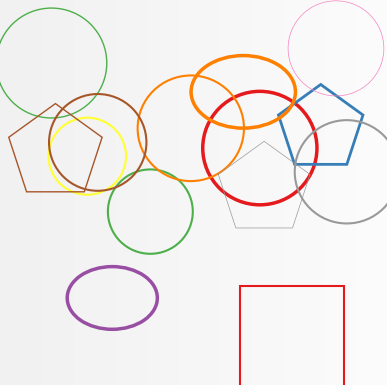[{"shape": "square", "thickness": 1.5, "radius": 0.67, "center": [0.753, 0.124]}, {"shape": "circle", "thickness": 2.5, "radius": 0.74, "center": [0.671, 0.615]}, {"shape": "pentagon", "thickness": 2, "radius": 0.57, "center": [0.828, 0.666]}, {"shape": "circle", "thickness": 1.5, "radius": 0.55, "center": [0.388, 0.45]}, {"shape": "circle", "thickness": 1, "radius": 0.71, "center": [0.133, 0.836]}, {"shape": "oval", "thickness": 2.5, "radius": 0.58, "center": [0.29, 0.226]}, {"shape": "oval", "thickness": 2.5, "radius": 0.67, "center": [0.628, 0.761]}, {"shape": "circle", "thickness": 1.5, "radius": 0.69, "center": [0.492, 0.667]}, {"shape": "circle", "thickness": 1.5, "radius": 0.5, "center": [0.225, 0.594]}, {"shape": "pentagon", "thickness": 1, "radius": 0.63, "center": [0.143, 0.604]}, {"shape": "circle", "thickness": 1.5, "radius": 0.63, "center": [0.252, 0.63]}, {"shape": "circle", "thickness": 0.5, "radius": 0.62, "center": [0.867, 0.874]}, {"shape": "circle", "thickness": 1.5, "radius": 0.67, "center": [0.895, 0.554]}, {"shape": "pentagon", "thickness": 0.5, "radius": 0.62, "center": [0.682, 0.509]}]